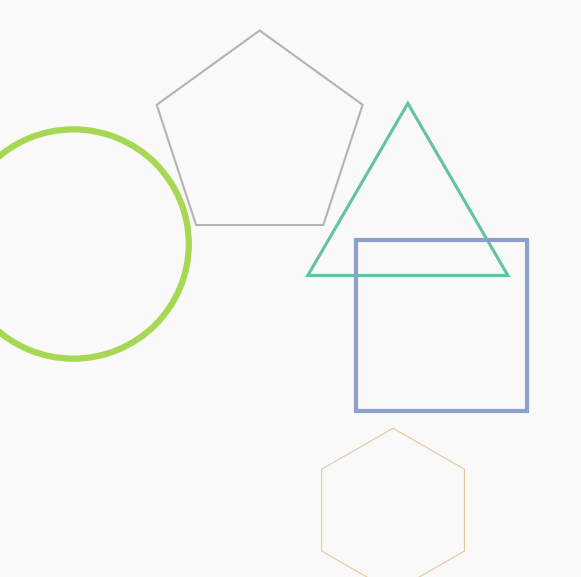[{"shape": "triangle", "thickness": 1.5, "radius": 0.99, "center": [0.702, 0.622]}, {"shape": "square", "thickness": 2, "radius": 0.74, "center": [0.76, 0.435]}, {"shape": "circle", "thickness": 3, "radius": 0.99, "center": [0.126, 0.577]}, {"shape": "hexagon", "thickness": 0.5, "radius": 0.71, "center": [0.676, 0.116]}, {"shape": "pentagon", "thickness": 1, "radius": 0.93, "center": [0.447, 0.76]}]